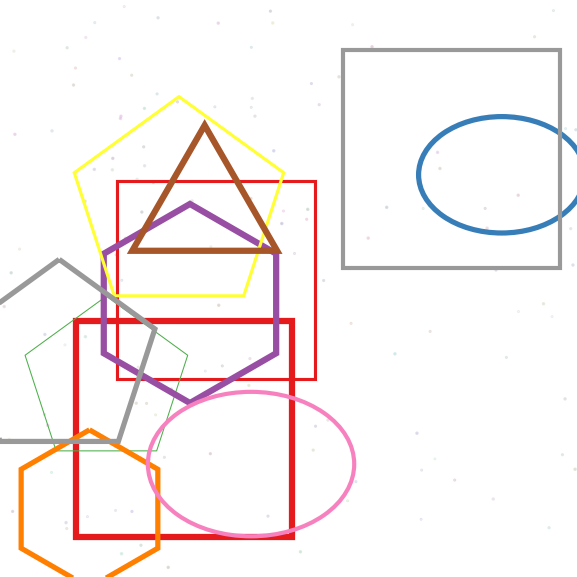[{"shape": "square", "thickness": 1.5, "radius": 0.86, "center": [0.374, 0.514]}, {"shape": "square", "thickness": 3, "radius": 0.94, "center": [0.319, 0.256]}, {"shape": "oval", "thickness": 2.5, "radius": 0.72, "center": [0.869, 0.696]}, {"shape": "pentagon", "thickness": 0.5, "radius": 0.74, "center": [0.184, 0.338]}, {"shape": "hexagon", "thickness": 3, "radius": 0.86, "center": [0.329, 0.474]}, {"shape": "hexagon", "thickness": 2.5, "radius": 0.68, "center": [0.155, 0.118]}, {"shape": "pentagon", "thickness": 1.5, "radius": 0.95, "center": [0.31, 0.641]}, {"shape": "triangle", "thickness": 3, "radius": 0.72, "center": [0.354, 0.637]}, {"shape": "oval", "thickness": 2, "radius": 0.89, "center": [0.435, 0.196]}, {"shape": "square", "thickness": 2, "radius": 0.94, "center": [0.782, 0.724]}, {"shape": "pentagon", "thickness": 2.5, "radius": 0.87, "center": [0.103, 0.376]}]